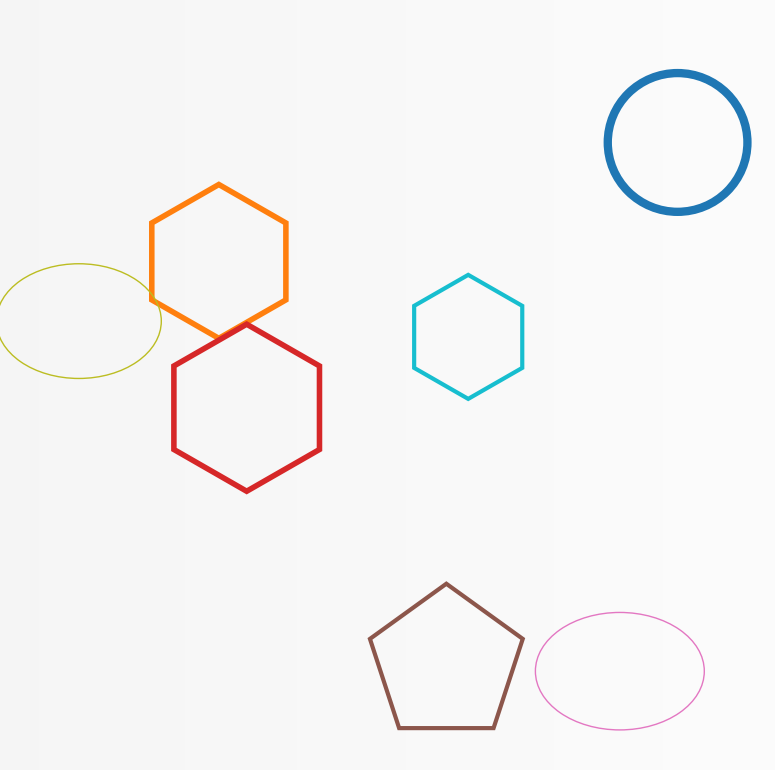[{"shape": "circle", "thickness": 3, "radius": 0.45, "center": [0.874, 0.815]}, {"shape": "hexagon", "thickness": 2, "radius": 0.5, "center": [0.282, 0.66]}, {"shape": "hexagon", "thickness": 2, "radius": 0.54, "center": [0.318, 0.47]}, {"shape": "pentagon", "thickness": 1.5, "radius": 0.52, "center": [0.576, 0.138]}, {"shape": "oval", "thickness": 0.5, "radius": 0.54, "center": [0.8, 0.128]}, {"shape": "oval", "thickness": 0.5, "radius": 0.53, "center": [0.102, 0.583]}, {"shape": "hexagon", "thickness": 1.5, "radius": 0.4, "center": [0.604, 0.563]}]